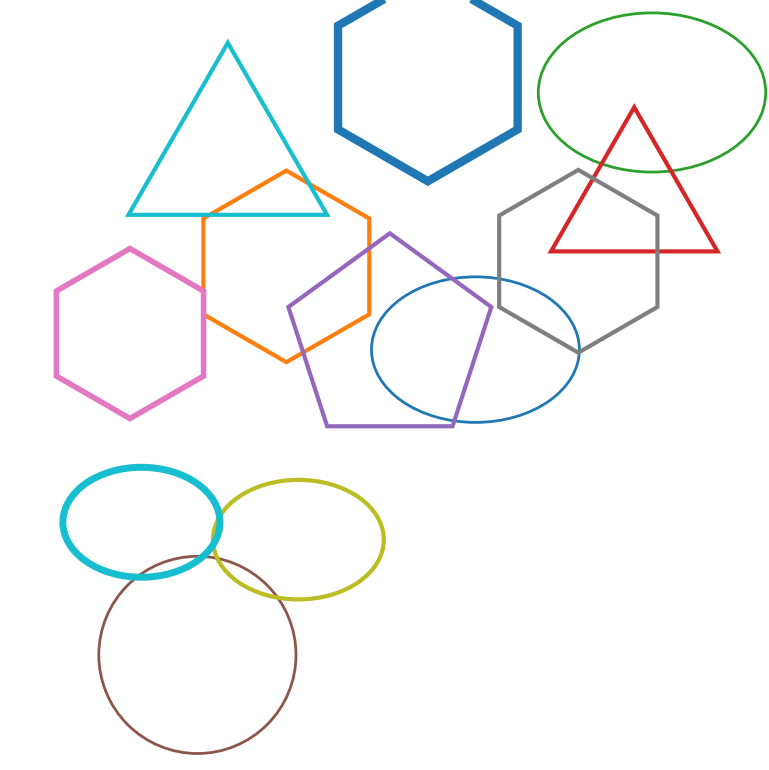[{"shape": "oval", "thickness": 1, "radius": 0.68, "center": [0.617, 0.546]}, {"shape": "hexagon", "thickness": 3, "radius": 0.67, "center": [0.556, 0.899]}, {"shape": "hexagon", "thickness": 1.5, "radius": 0.62, "center": [0.372, 0.654]}, {"shape": "oval", "thickness": 1, "radius": 0.74, "center": [0.847, 0.88]}, {"shape": "triangle", "thickness": 1.5, "radius": 0.62, "center": [0.824, 0.736]}, {"shape": "pentagon", "thickness": 1.5, "radius": 0.69, "center": [0.506, 0.558]}, {"shape": "circle", "thickness": 1, "radius": 0.64, "center": [0.256, 0.149]}, {"shape": "hexagon", "thickness": 2, "radius": 0.55, "center": [0.169, 0.567]}, {"shape": "hexagon", "thickness": 1.5, "radius": 0.59, "center": [0.751, 0.661]}, {"shape": "oval", "thickness": 1.5, "radius": 0.55, "center": [0.388, 0.299]}, {"shape": "triangle", "thickness": 1.5, "radius": 0.74, "center": [0.296, 0.795]}, {"shape": "oval", "thickness": 2.5, "radius": 0.51, "center": [0.184, 0.322]}]